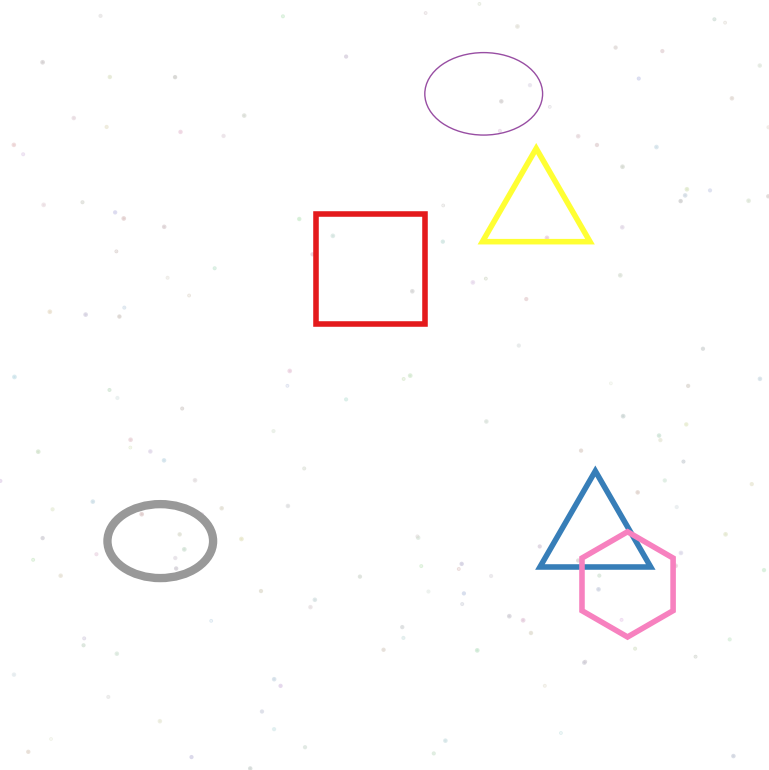[{"shape": "square", "thickness": 2, "radius": 0.36, "center": [0.481, 0.651]}, {"shape": "triangle", "thickness": 2, "radius": 0.42, "center": [0.773, 0.305]}, {"shape": "oval", "thickness": 0.5, "radius": 0.38, "center": [0.628, 0.878]}, {"shape": "triangle", "thickness": 2, "radius": 0.4, "center": [0.696, 0.726]}, {"shape": "hexagon", "thickness": 2, "radius": 0.34, "center": [0.815, 0.241]}, {"shape": "oval", "thickness": 3, "radius": 0.34, "center": [0.208, 0.297]}]